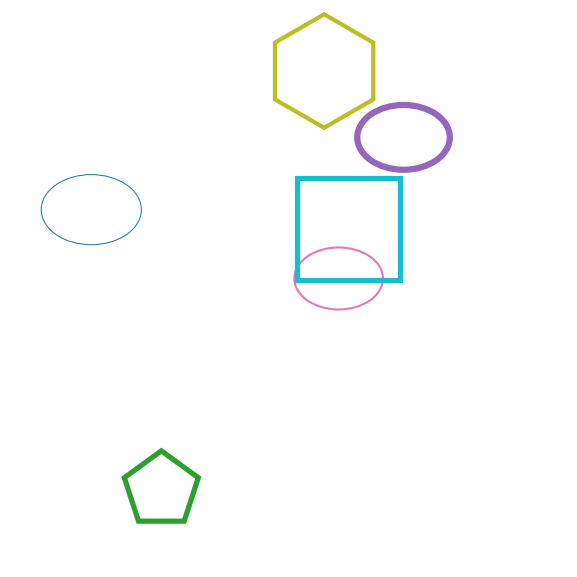[{"shape": "oval", "thickness": 0.5, "radius": 0.43, "center": [0.158, 0.636]}, {"shape": "pentagon", "thickness": 2.5, "radius": 0.34, "center": [0.279, 0.151]}, {"shape": "oval", "thickness": 3, "radius": 0.4, "center": [0.699, 0.761]}, {"shape": "oval", "thickness": 1, "radius": 0.38, "center": [0.586, 0.517]}, {"shape": "hexagon", "thickness": 2, "radius": 0.49, "center": [0.561, 0.876]}, {"shape": "square", "thickness": 2.5, "radius": 0.44, "center": [0.603, 0.603]}]